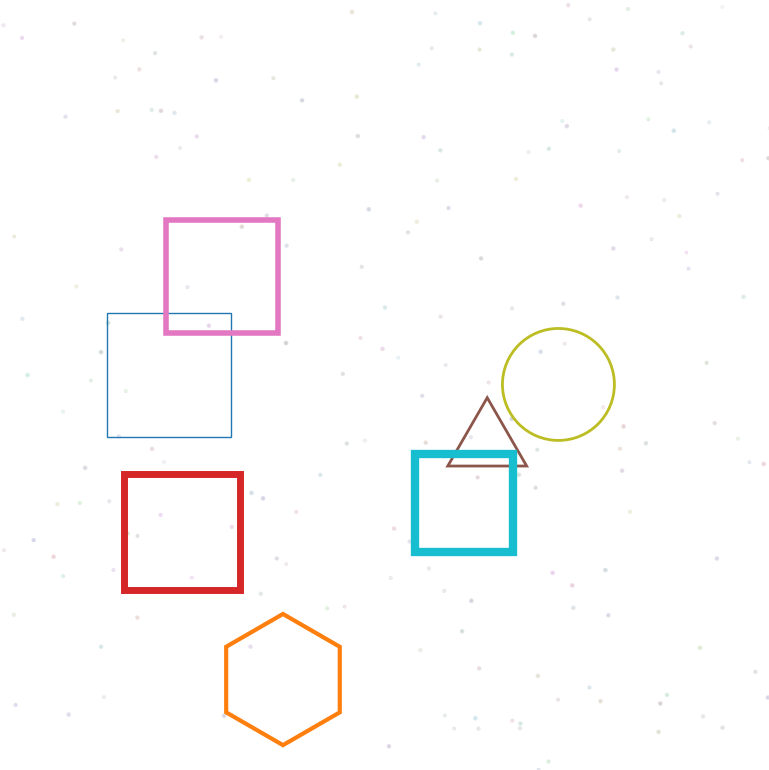[{"shape": "square", "thickness": 0.5, "radius": 0.4, "center": [0.22, 0.513]}, {"shape": "hexagon", "thickness": 1.5, "radius": 0.43, "center": [0.367, 0.117]}, {"shape": "square", "thickness": 2.5, "radius": 0.38, "center": [0.236, 0.309]}, {"shape": "triangle", "thickness": 1, "radius": 0.3, "center": [0.633, 0.424]}, {"shape": "square", "thickness": 2, "radius": 0.37, "center": [0.289, 0.641]}, {"shape": "circle", "thickness": 1, "radius": 0.36, "center": [0.725, 0.501]}, {"shape": "square", "thickness": 3, "radius": 0.32, "center": [0.602, 0.347]}]